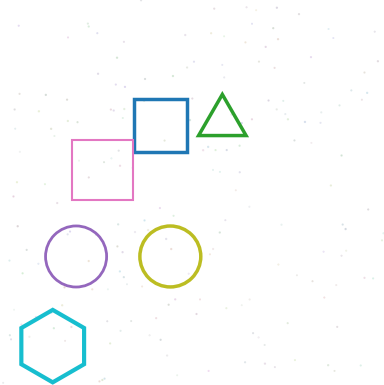[{"shape": "square", "thickness": 2.5, "radius": 0.35, "center": [0.417, 0.674]}, {"shape": "triangle", "thickness": 2.5, "radius": 0.36, "center": [0.577, 0.684]}, {"shape": "circle", "thickness": 2, "radius": 0.4, "center": [0.198, 0.334]}, {"shape": "square", "thickness": 1.5, "radius": 0.4, "center": [0.267, 0.559]}, {"shape": "circle", "thickness": 2.5, "radius": 0.4, "center": [0.442, 0.334]}, {"shape": "hexagon", "thickness": 3, "radius": 0.47, "center": [0.137, 0.101]}]